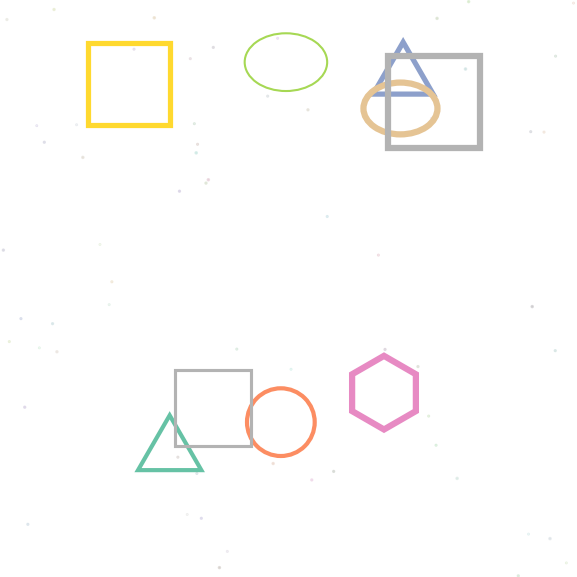[{"shape": "triangle", "thickness": 2, "radius": 0.32, "center": [0.294, 0.217]}, {"shape": "circle", "thickness": 2, "radius": 0.29, "center": [0.486, 0.268]}, {"shape": "triangle", "thickness": 2.5, "radius": 0.3, "center": [0.698, 0.866]}, {"shape": "hexagon", "thickness": 3, "radius": 0.32, "center": [0.665, 0.319]}, {"shape": "oval", "thickness": 1, "radius": 0.36, "center": [0.495, 0.892]}, {"shape": "square", "thickness": 2.5, "radius": 0.36, "center": [0.224, 0.853]}, {"shape": "oval", "thickness": 3, "radius": 0.32, "center": [0.693, 0.811]}, {"shape": "square", "thickness": 3, "radius": 0.4, "center": [0.752, 0.822]}, {"shape": "square", "thickness": 1.5, "radius": 0.33, "center": [0.368, 0.293]}]